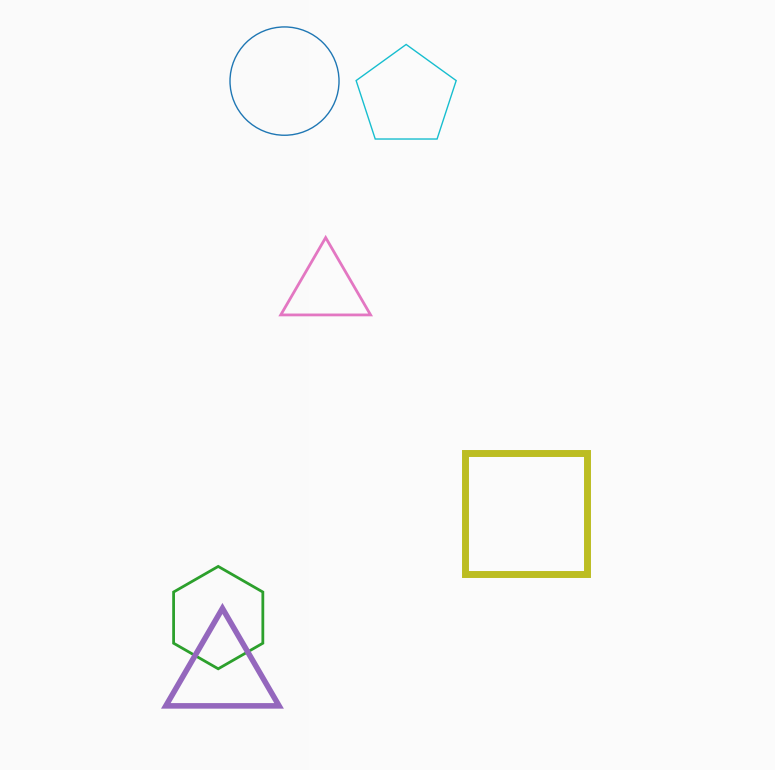[{"shape": "circle", "thickness": 0.5, "radius": 0.35, "center": [0.367, 0.895]}, {"shape": "hexagon", "thickness": 1, "radius": 0.33, "center": [0.282, 0.198]}, {"shape": "triangle", "thickness": 2, "radius": 0.42, "center": [0.287, 0.125]}, {"shape": "triangle", "thickness": 1, "radius": 0.33, "center": [0.42, 0.624]}, {"shape": "square", "thickness": 2.5, "radius": 0.39, "center": [0.679, 0.333]}, {"shape": "pentagon", "thickness": 0.5, "radius": 0.34, "center": [0.524, 0.874]}]